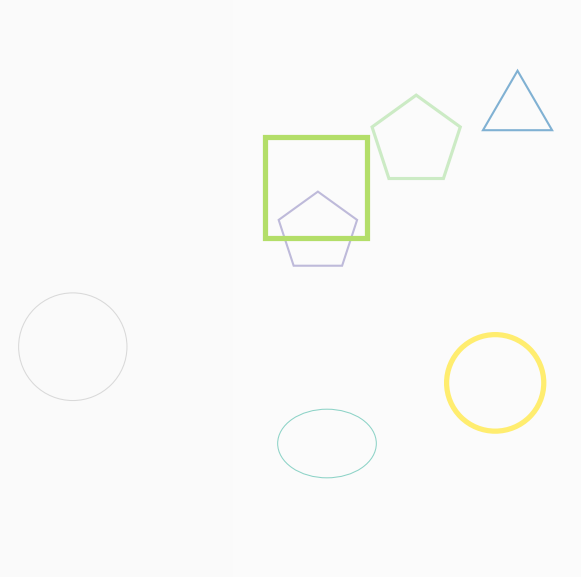[{"shape": "oval", "thickness": 0.5, "radius": 0.42, "center": [0.563, 0.231]}, {"shape": "pentagon", "thickness": 1, "radius": 0.35, "center": [0.547, 0.596]}, {"shape": "triangle", "thickness": 1, "radius": 0.34, "center": [0.89, 0.808]}, {"shape": "square", "thickness": 2.5, "radius": 0.44, "center": [0.543, 0.675]}, {"shape": "circle", "thickness": 0.5, "radius": 0.47, "center": [0.125, 0.399]}, {"shape": "pentagon", "thickness": 1.5, "radius": 0.4, "center": [0.716, 0.755]}, {"shape": "circle", "thickness": 2.5, "radius": 0.42, "center": [0.852, 0.336]}]